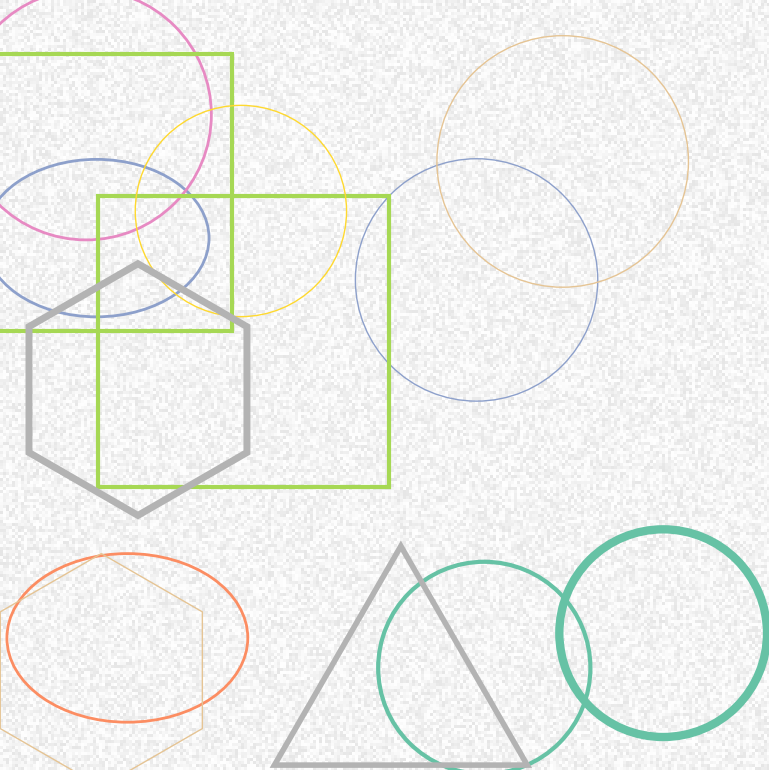[{"shape": "circle", "thickness": 1.5, "radius": 0.69, "center": [0.629, 0.133]}, {"shape": "circle", "thickness": 3, "radius": 0.67, "center": [0.861, 0.178]}, {"shape": "oval", "thickness": 1, "radius": 0.78, "center": [0.165, 0.172]}, {"shape": "oval", "thickness": 1, "radius": 0.73, "center": [0.125, 0.691]}, {"shape": "circle", "thickness": 0.5, "radius": 0.79, "center": [0.619, 0.636]}, {"shape": "circle", "thickness": 1, "radius": 0.81, "center": [0.112, 0.851]}, {"shape": "square", "thickness": 1.5, "radius": 0.95, "center": [0.316, 0.556]}, {"shape": "square", "thickness": 1.5, "radius": 0.9, "center": [0.121, 0.75]}, {"shape": "circle", "thickness": 0.5, "radius": 0.69, "center": [0.313, 0.726]}, {"shape": "circle", "thickness": 0.5, "radius": 0.82, "center": [0.731, 0.79]}, {"shape": "hexagon", "thickness": 0.5, "radius": 0.76, "center": [0.132, 0.13]}, {"shape": "triangle", "thickness": 2, "radius": 0.95, "center": [0.521, 0.101]}, {"shape": "hexagon", "thickness": 2.5, "radius": 0.82, "center": [0.179, 0.494]}]